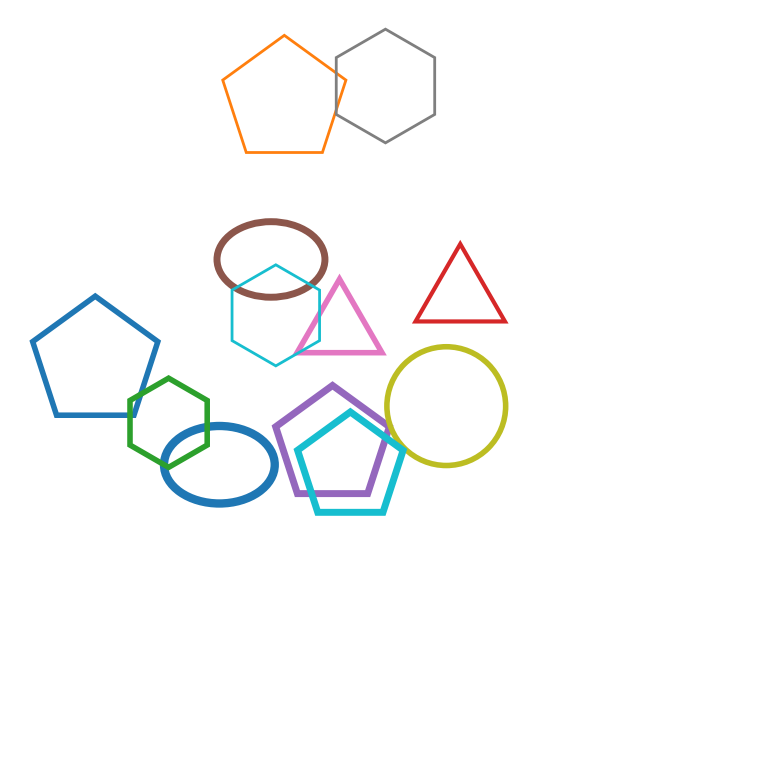[{"shape": "oval", "thickness": 3, "radius": 0.36, "center": [0.285, 0.396]}, {"shape": "pentagon", "thickness": 2, "radius": 0.43, "center": [0.124, 0.53]}, {"shape": "pentagon", "thickness": 1, "radius": 0.42, "center": [0.369, 0.87]}, {"shape": "hexagon", "thickness": 2, "radius": 0.29, "center": [0.219, 0.451]}, {"shape": "triangle", "thickness": 1.5, "radius": 0.34, "center": [0.598, 0.616]}, {"shape": "pentagon", "thickness": 2.5, "radius": 0.39, "center": [0.432, 0.422]}, {"shape": "oval", "thickness": 2.5, "radius": 0.35, "center": [0.352, 0.663]}, {"shape": "triangle", "thickness": 2, "radius": 0.32, "center": [0.441, 0.574]}, {"shape": "hexagon", "thickness": 1, "radius": 0.37, "center": [0.501, 0.888]}, {"shape": "circle", "thickness": 2, "radius": 0.39, "center": [0.58, 0.473]}, {"shape": "hexagon", "thickness": 1, "radius": 0.33, "center": [0.358, 0.59]}, {"shape": "pentagon", "thickness": 2.5, "radius": 0.36, "center": [0.455, 0.393]}]